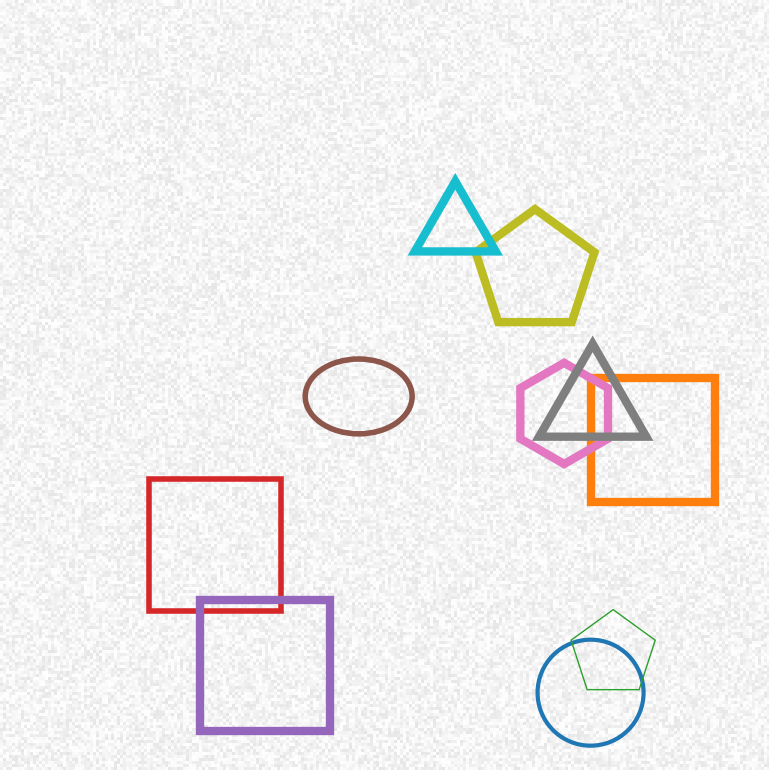[{"shape": "circle", "thickness": 1.5, "radius": 0.34, "center": [0.767, 0.1]}, {"shape": "square", "thickness": 3, "radius": 0.4, "center": [0.848, 0.429]}, {"shape": "pentagon", "thickness": 0.5, "radius": 0.29, "center": [0.796, 0.151]}, {"shape": "square", "thickness": 2, "radius": 0.43, "center": [0.279, 0.292]}, {"shape": "square", "thickness": 3, "radius": 0.43, "center": [0.344, 0.136]}, {"shape": "oval", "thickness": 2, "radius": 0.35, "center": [0.466, 0.485]}, {"shape": "hexagon", "thickness": 3, "radius": 0.33, "center": [0.733, 0.463]}, {"shape": "triangle", "thickness": 3, "radius": 0.4, "center": [0.77, 0.473]}, {"shape": "pentagon", "thickness": 3, "radius": 0.41, "center": [0.695, 0.647]}, {"shape": "triangle", "thickness": 3, "radius": 0.3, "center": [0.591, 0.704]}]